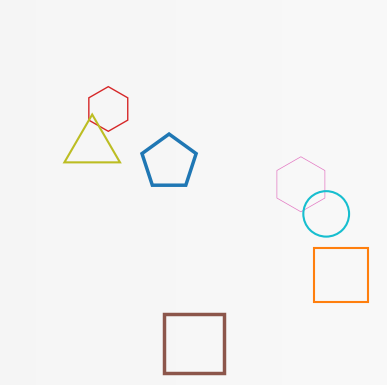[{"shape": "pentagon", "thickness": 2.5, "radius": 0.37, "center": [0.436, 0.578]}, {"shape": "square", "thickness": 1.5, "radius": 0.35, "center": [0.88, 0.286]}, {"shape": "hexagon", "thickness": 1, "radius": 0.29, "center": [0.279, 0.717]}, {"shape": "square", "thickness": 2.5, "radius": 0.39, "center": [0.5, 0.107]}, {"shape": "hexagon", "thickness": 0.5, "radius": 0.36, "center": [0.776, 0.521]}, {"shape": "triangle", "thickness": 1.5, "radius": 0.41, "center": [0.238, 0.62]}, {"shape": "circle", "thickness": 1.5, "radius": 0.3, "center": [0.842, 0.444]}]